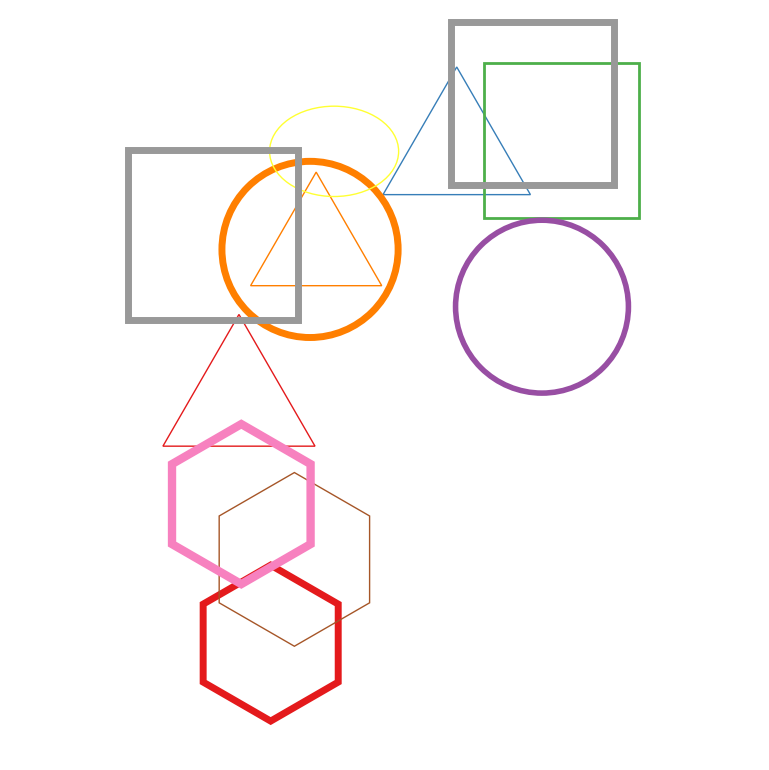[{"shape": "hexagon", "thickness": 2.5, "radius": 0.51, "center": [0.352, 0.165]}, {"shape": "triangle", "thickness": 0.5, "radius": 0.57, "center": [0.31, 0.478]}, {"shape": "triangle", "thickness": 0.5, "radius": 0.55, "center": [0.593, 0.802]}, {"shape": "square", "thickness": 1, "radius": 0.5, "center": [0.729, 0.818]}, {"shape": "circle", "thickness": 2, "radius": 0.56, "center": [0.704, 0.602]}, {"shape": "circle", "thickness": 2.5, "radius": 0.57, "center": [0.403, 0.676]}, {"shape": "triangle", "thickness": 0.5, "radius": 0.49, "center": [0.411, 0.678]}, {"shape": "oval", "thickness": 0.5, "radius": 0.42, "center": [0.434, 0.803]}, {"shape": "hexagon", "thickness": 0.5, "radius": 0.56, "center": [0.382, 0.274]}, {"shape": "hexagon", "thickness": 3, "radius": 0.52, "center": [0.313, 0.345]}, {"shape": "square", "thickness": 2.5, "radius": 0.53, "center": [0.692, 0.866]}, {"shape": "square", "thickness": 2.5, "radius": 0.55, "center": [0.276, 0.695]}]